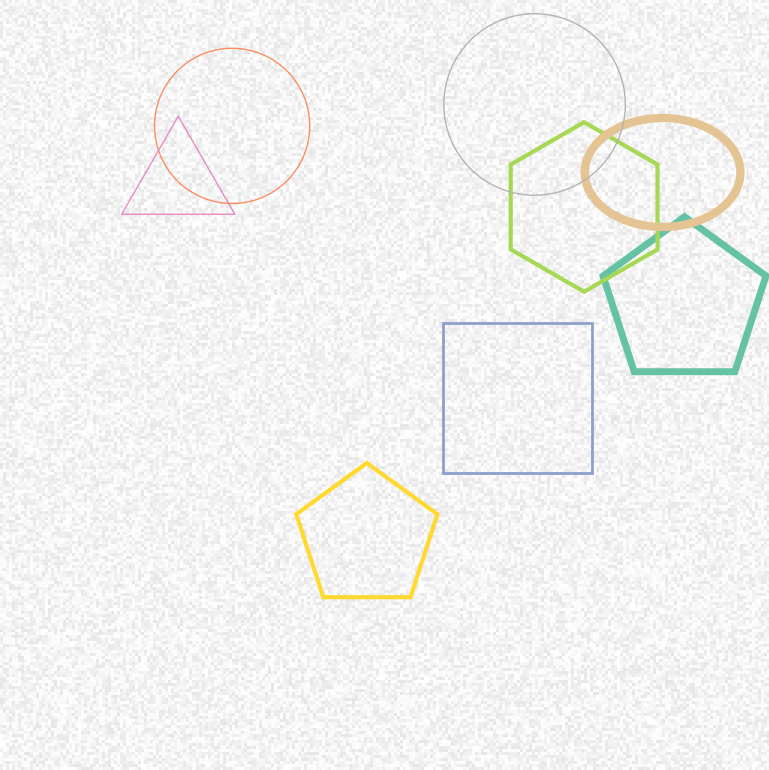[{"shape": "pentagon", "thickness": 2.5, "radius": 0.56, "center": [0.889, 0.607]}, {"shape": "circle", "thickness": 0.5, "radius": 0.5, "center": [0.301, 0.837]}, {"shape": "square", "thickness": 1, "radius": 0.49, "center": [0.672, 0.483]}, {"shape": "triangle", "thickness": 0.5, "radius": 0.42, "center": [0.232, 0.764]}, {"shape": "hexagon", "thickness": 1.5, "radius": 0.55, "center": [0.759, 0.731]}, {"shape": "pentagon", "thickness": 1.5, "radius": 0.48, "center": [0.476, 0.302]}, {"shape": "oval", "thickness": 3, "radius": 0.51, "center": [0.86, 0.776]}, {"shape": "circle", "thickness": 0.5, "radius": 0.59, "center": [0.694, 0.864]}]